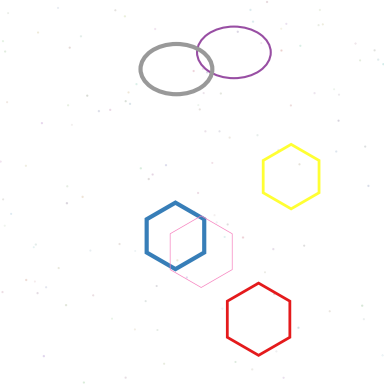[{"shape": "hexagon", "thickness": 2, "radius": 0.47, "center": [0.672, 0.171]}, {"shape": "hexagon", "thickness": 3, "radius": 0.43, "center": [0.456, 0.387]}, {"shape": "oval", "thickness": 1.5, "radius": 0.48, "center": [0.608, 0.864]}, {"shape": "hexagon", "thickness": 2, "radius": 0.42, "center": [0.756, 0.541]}, {"shape": "hexagon", "thickness": 0.5, "radius": 0.47, "center": [0.523, 0.346]}, {"shape": "oval", "thickness": 3, "radius": 0.47, "center": [0.458, 0.821]}]